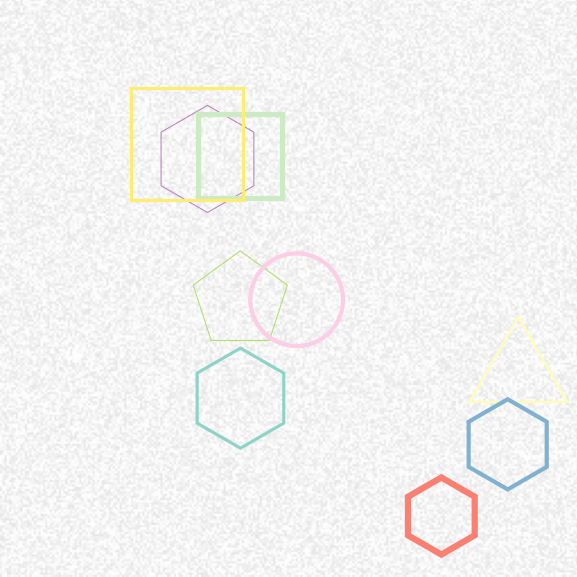[{"shape": "hexagon", "thickness": 1.5, "radius": 0.43, "center": [0.416, 0.31]}, {"shape": "triangle", "thickness": 1, "radius": 0.49, "center": [0.898, 0.352]}, {"shape": "hexagon", "thickness": 3, "radius": 0.33, "center": [0.764, 0.106]}, {"shape": "hexagon", "thickness": 2, "radius": 0.39, "center": [0.879, 0.23]}, {"shape": "pentagon", "thickness": 0.5, "radius": 0.43, "center": [0.416, 0.479]}, {"shape": "circle", "thickness": 2, "radius": 0.4, "center": [0.514, 0.48]}, {"shape": "hexagon", "thickness": 0.5, "radius": 0.46, "center": [0.359, 0.724]}, {"shape": "square", "thickness": 2.5, "radius": 0.36, "center": [0.415, 0.729]}, {"shape": "square", "thickness": 1.5, "radius": 0.48, "center": [0.324, 0.75]}]